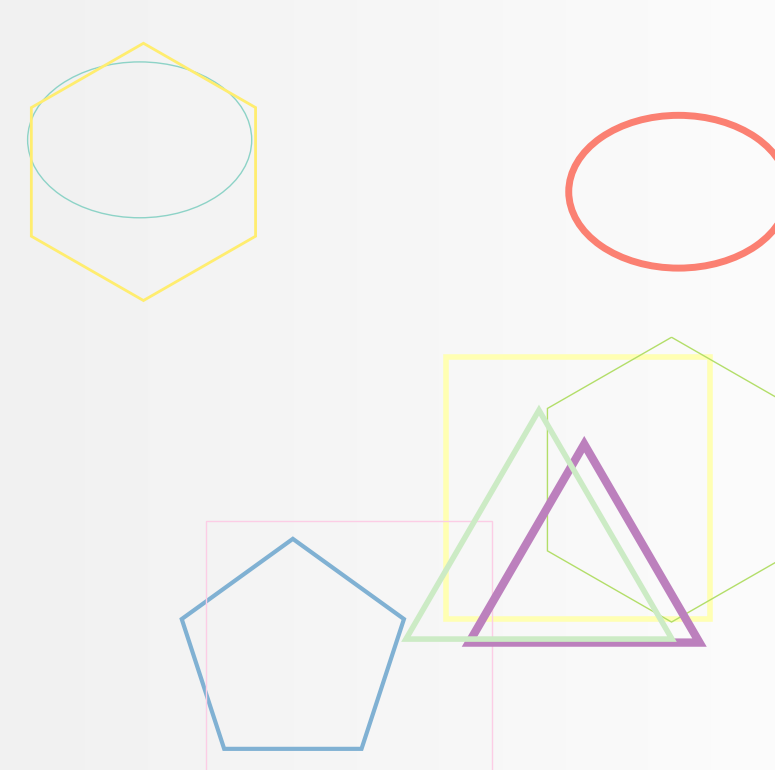[{"shape": "oval", "thickness": 0.5, "radius": 0.72, "center": [0.18, 0.818]}, {"shape": "square", "thickness": 2, "radius": 0.85, "center": [0.746, 0.367]}, {"shape": "oval", "thickness": 2.5, "radius": 0.71, "center": [0.876, 0.751]}, {"shape": "pentagon", "thickness": 1.5, "radius": 0.75, "center": [0.378, 0.149]}, {"shape": "hexagon", "thickness": 0.5, "radius": 0.92, "center": [0.867, 0.377]}, {"shape": "square", "thickness": 0.5, "radius": 0.92, "center": [0.45, 0.14]}, {"shape": "triangle", "thickness": 3, "radius": 0.86, "center": [0.754, 0.251]}, {"shape": "triangle", "thickness": 2, "radius": 0.99, "center": [0.695, 0.269]}, {"shape": "hexagon", "thickness": 1, "radius": 0.84, "center": [0.185, 0.777]}]